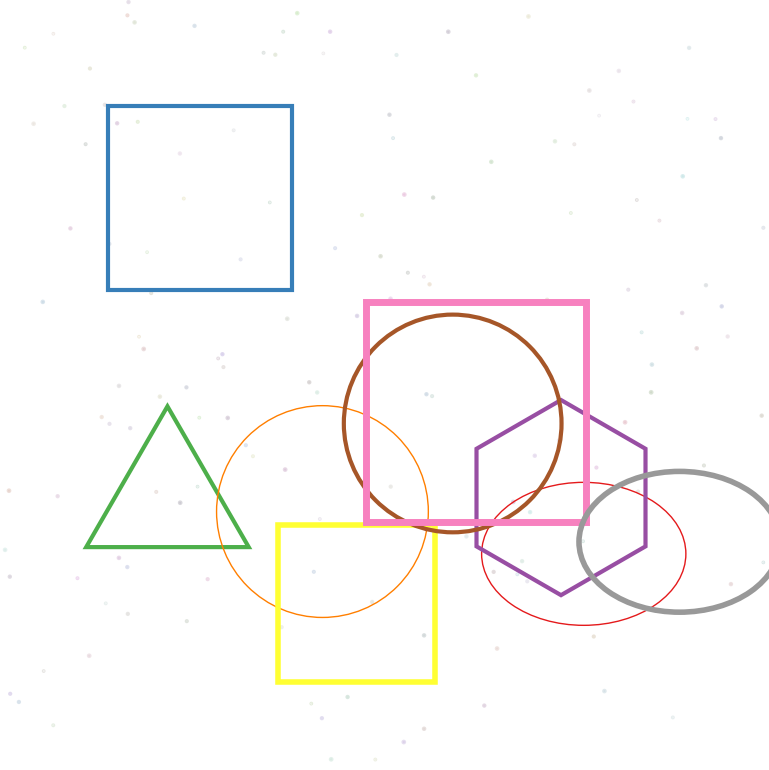[{"shape": "oval", "thickness": 0.5, "radius": 0.66, "center": [0.758, 0.281]}, {"shape": "square", "thickness": 1.5, "radius": 0.6, "center": [0.26, 0.743]}, {"shape": "triangle", "thickness": 1.5, "radius": 0.61, "center": [0.217, 0.35]}, {"shape": "hexagon", "thickness": 1.5, "radius": 0.63, "center": [0.729, 0.354]}, {"shape": "circle", "thickness": 0.5, "radius": 0.69, "center": [0.419, 0.336]}, {"shape": "square", "thickness": 2, "radius": 0.51, "center": [0.463, 0.217]}, {"shape": "circle", "thickness": 1.5, "radius": 0.71, "center": [0.588, 0.45]}, {"shape": "square", "thickness": 2.5, "radius": 0.71, "center": [0.618, 0.465]}, {"shape": "oval", "thickness": 2, "radius": 0.65, "center": [0.883, 0.296]}]